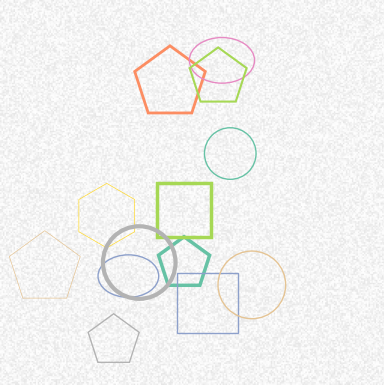[{"shape": "circle", "thickness": 1, "radius": 0.33, "center": [0.598, 0.601]}, {"shape": "pentagon", "thickness": 2.5, "radius": 0.35, "center": [0.478, 0.315]}, {"shape": "pentagon", "thickness": 2, "radius": 0.48, "center": [0.442, 0.785]}, {"shape": "square", "thickness": 1, "radius": 0.39, "center": [0.539, 0.213]}, {"shape": "oval", "thickness": 1, "radius": 0.39, "center": [0.333, 0.283]}, {"shape": "oval", "thickness": 1, "radius": 0.42, "center": [0.576, 0.843]}, {"shape": "square", "thickness": 2.5, "radius": 0.35, "center": [0.479, 0.454]}, {"shape": "pentagon", "thickness": 1.5, "radius": 0.39, "center": [0.567, 0.799]}, {"shape": "hexagon", "thickness": 0.5, "radius": 0.42, "center": [0.277, 0.44]}, {"shape": "circle", "thickness": 1, "radius": 0.44, "center": [0.654, 0.26]}, {"shape": "pentagon", "thickness": 0.5, "radius": 0.48, "center": [0.116, 0.304]}, {"shape": "circle", "thickness": 3, "radius": 0.47, "center": [0.362, 0.318]}, {"shape": "pentagon", "thickness": 1, "radius": 0.35, "center": [0.295, 0.115]}]